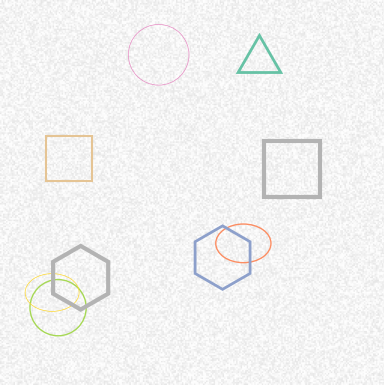[{"shape": "triangle", "thickness": 2, "radius": 0.32, "center": [0.674, 0.844]}, {"shape": "oval", "thickness": 1, "radius": 0.36, "center": [0.632, 0.368]}, {"shape": "hexagon", "thickness": 2, "radius": 0.41, "center": [0.578, 0.331]}, {"shape": "circle", "thickness": 0.5, "radius": 0.39, "center": [0.412, 0.858]}, {"shape": "circle", "thickness": 1, "radius": 0.37, "center": [0.151, 0.201]}, {"shape": "oval", "thickness": 0.5, "radius": 0.35, "center": [0.135, 0.24]}, {"shape": "square", "thickness": 1.5, "radius": 0.3, "center": [0.18, 0.589]}, {"shape": "square", "thickness": 3, "radius": 0.36, "center": [0.759, 0.56]}, {"shape": "hexagon", "thickness": 3, "radius": 0.41, "center": [0.21, 0.279]}]